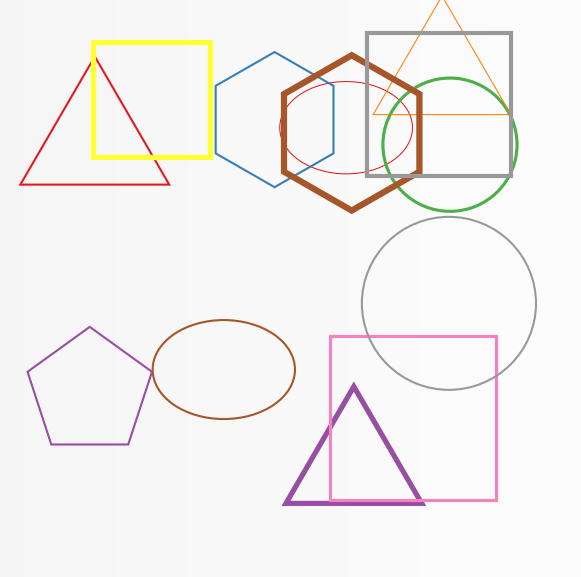[{"shape": "triangle", "thickness": 1, "radius": 0.74, "center": [0.163, 0.753]}, {"shape": "oval", "thickness": 0.5, "radius": 0.57, "center": [0.595, 0.778]}, {"shape": "hexagon", "thickness": 1, "radius": 0.59, "center": [0.472, 0.792]}, {"shape": "circle", "thickness": 1.5, "radius": 0.58, "center": [0.774, 0.749]}, {"shape": "triangle", "thickness": 2.5, "radius": 0.67, "center": [0.609, 0.195]}, {"shape": "pentagon", "thickness": 1, "radius": 0.56, "center": [0.154, 0.321]}, {"shape": "triangle", "thickness": 0.5, "radius": 0.68, "center": [0.761, 0.869]}, {"shape": "square", "thickness": 2.5, "radius": 0.5, "center": [0.261, 0.827]}, {"shape": "hexagon", "thickness": 3, "radius": 0.67, "center": [0.605, 0.769]}, {"shape": "oval", "thickness": 1, "radius": 0.61, "center": [0.385, 0.359]}, {"shape": "square", "thickness": 1.5, "radius": 0.71, "center": [0.71, 0.276]}, {"shape": "square", "thickness": 2, "radius": 0.62, "center": [0.756, 0.818]}, {"shape": "circle", "thickness": 1, "radius": 0.75, "center": [0.772, 0.474]}]